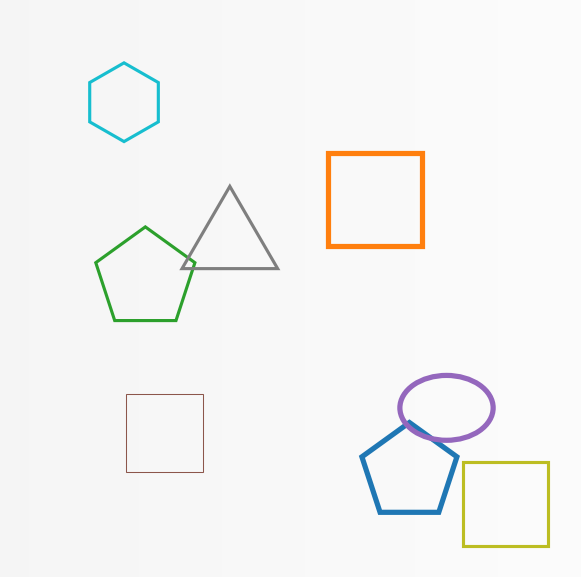[{"shape": "pentagon", "thickness": 2.5, "radius": 0.43, "center": [0.704, 0.182]}, {"shape": "square", "thickness": 2.5, "radius": 0.4, "center": [0.645, 0.653]}, {"shape": "pentagon", "thickness": 1.5, "radius": 0.45, "center": [0.25, 0.517]}, {"shape": "oval", "thickness": 2.5, "radius": 0.4, "center": [0.768, 0.293]}, {"shape": "square", "thickness": 0.5, "radius": 0.33, "center": [0.283, 0.249]}, {"shape": "triangle", "thickness": 1.5, "radius": 0.47, "center": [0.395, 0.581]}, {"shape": "square", "thickness": 1.5, "radius": 0.37, "center": [0.87, 0.126]}, {"shape": "hexagon", "thickness": 1.5, "radius": 0.34, "center": [0.213, 0.822]}]